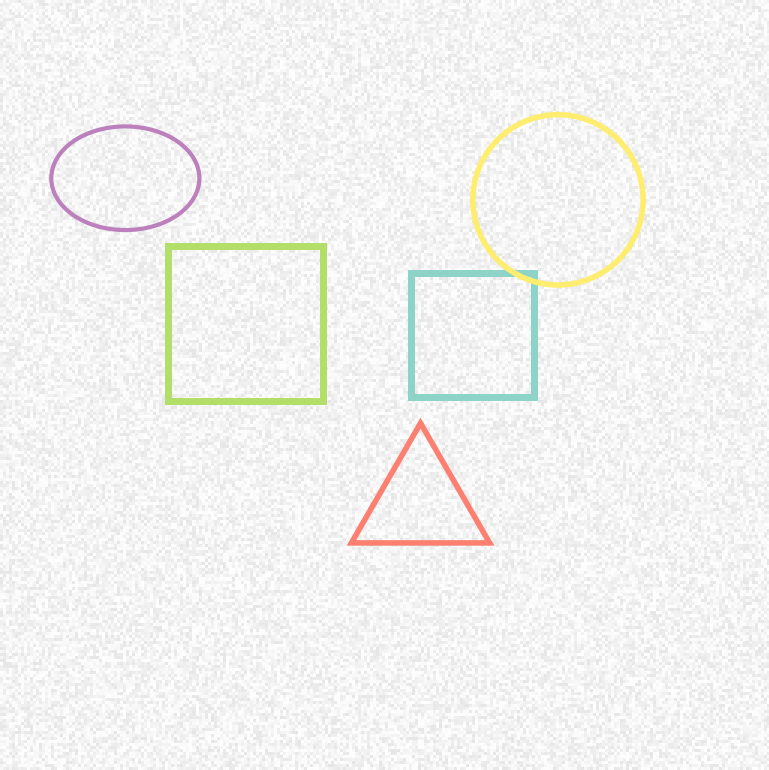[{"shape": "square", "thickness": 2.5, "radius": 0.4, "center": [0.614, 0.565]}, {"shape": "triangle", "thickness": 2, "radius": 0.52, "center": [0.546, 0.347]}, {"shape": "square", "thickness": 2.5, "radius": 0.5, "center": [0.319, 0.58]}, {"shape": "oval", "thickness": 1.5, "radius": 0.48, "center": [0.163, 0.769]}, {"shape": "circle", "thickness": 2, "radius": 0.55, "center": [0.725, 0.74]}]